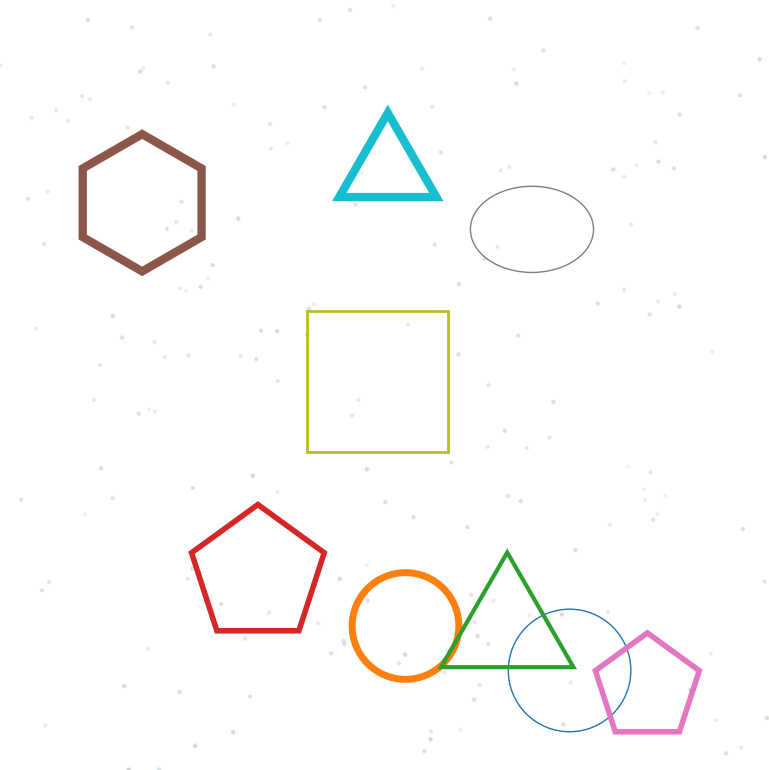[{"shape": "circle", "thickness": 0.5, "radius": 0.4, "center": [0.74, 0.129]}, {"shape": "circle", "thickness": 2.5, "radius": 0.35, "center": [0.527, 0.187]}, {"shape": "triangle", "thickness": 1.5, "radius": 0.5, "center": [0.659, 0.183]}, {"shape": "pentagon", "thickness": 2, "radius": 0.45, "center": [0.335, 0.254]}, {"shape": "hexagon", "thickness": 3, "radius": 0.45, "center": [0.185, 0.737]}, {"shape": "pentagon", "thickness": 2, "radius": 0.35, "center": [0.841, 0.107]}, {"shape": "oval", "thickness": 0.5, "radius": 0.4, "center": [0.691, 0.702]}, {"shape": "square", "thickness": 1, "radius": 0.46, "center": [0.49, 0.505]}, {"shape": "triangle", "thickness": 3, "radius": 0.36, "center": [0.504, 0.78]}]